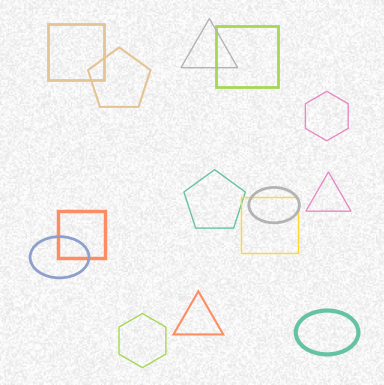[{"shape": "pentagon", "thickness": 1, "radius": 0.42, "center": [0.557, 0.475]}, {"shape": "oval", "thickness": 3, "radius": 0.41, "center": [0.85, 0.136]}, {"shape": "square", "thickness": 2.5, "radius": 0.31, "center": [0.212, 0.391]}, {"shape": "triangle", "thickness": 1.5, "radius": 0.37, "center": [0.515, 0.169]}, {"shape": "oval", "thickness": 2, "radius": 0.38, "center": [0.155, 0.332]}, {"shape": "hexagon", "thickness": 1, "radius": 0.32, "center": [0.849, 0.699]}, {"shape": "triangle", "thickness": 1, "radius": 0.34, "center": [0.853, 0.485]}, {"shape": "square", "thickness": 2, "radius": 0.4, "center": [0.642, 0.853]}, {"shape": "hexagon", "thickness": 1, "radius": 0.35, "center": [0.37, 0.115]}, {"shape": "square", "thickness": 1, "radius": 0.37, "center": [0.7, 0.416]}, {"shape": "pentagon", "thickness": 1.5, "radius": 0.43, "center": [0.31, 0.792]}, {"shape": "square", "thickness": 2, "radius": 0.36, "center": [0.197, 0.865]}, {"shape": "triangle", "thickness": 1, "radius": 0.43, "center": [0.544, 0.867]}, {"shape": "oval", "thickness": 2, "radius": 0.33, "center": [0.712, 0.467]}]